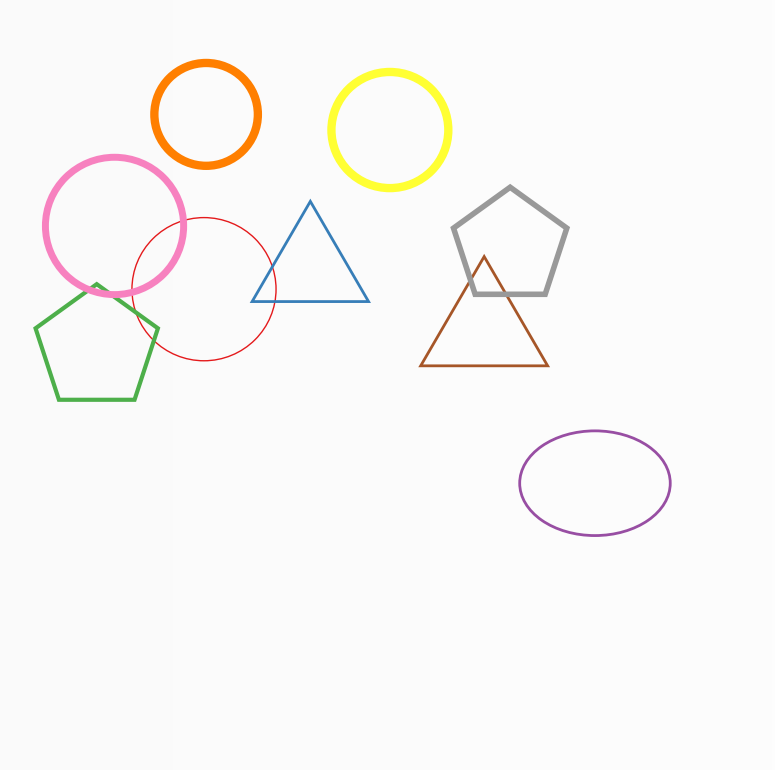[{"shape": "circle", "thickness": 0.5, "radius": 0.46, "center": [0.263, 0.624]}, {"shape": "triangle", "thickness": 1, "radius": 0.43, "center": [0.4, 0.652]}, {"shape": "pentagon", "thickness": 1.5, "radius": 0.42, "center": [0.125, 0.548]}, {"shape": "oval", "thickness": 1, "radius": 0.49, "center": [0.768, 0.372]}, {"shape": "circle", "thickness": 3, "radius": 0.33, "center": [0.266, 0.851]}, {"shape": "circle", "thickness": 3, "radius": 0.38, "center": [0.503, 0.831]}, {"shape": "triangle", "thickness": 1, "radius": 0.47, "center": [0.625, 0.572]}, {"shape": "circle", "thickness": 2.5, "radius": 0.45, "center": [0.148, 0.707]}, {"shape": "pentagon", "thickness": 2, "radius": 0.38, "center": [0.658, 0.68]}]